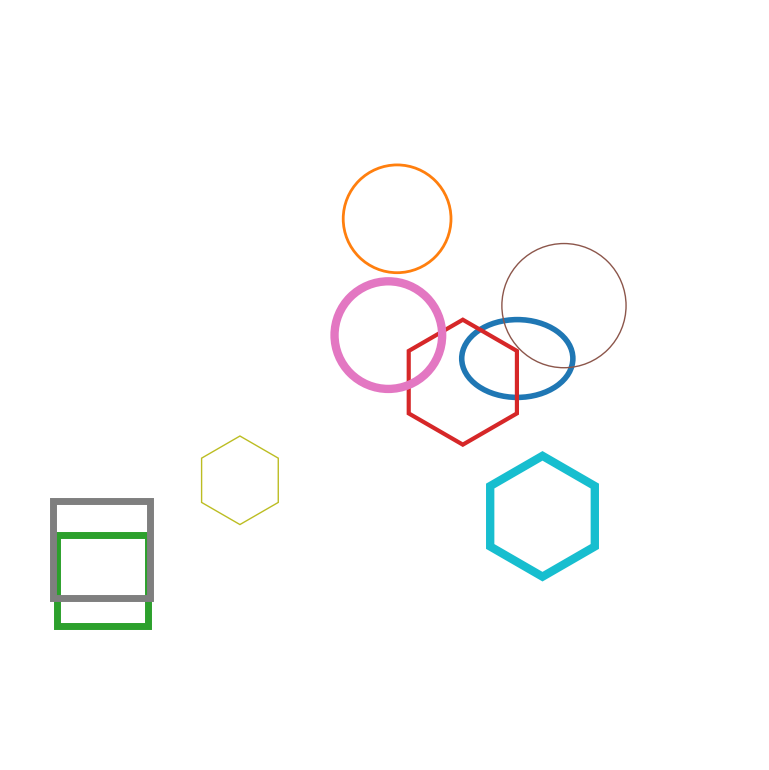[{"shape": "oval", "thickness": 2, "radius": 0.36, "center": [0.672, 0.534]}, {"shape": "circle", "thickness": 1, "radius": 0.35, "center": [0.516, 0.716]}, {"shape": "square", "thickness": 2.5, "radius": 0.29, "center": [0.133, 0.246]}, {"shape": "hexagon", "thickness": 1.5, "radius": 0.41, "center": [0.601, 0.504]}, {"shape": "circle", "thickness": 0.5, "radius": 0.4, "center": [0.732, 0.603]}, {"shape": "circle", "thickness": 3, "radius": 0.35, "center": [0.504, 0.565]}, {"shape": "square", "thickness": 2.5, "radius": 0.31, "center": [0.131, 0.286]}, {"shape": "hexagon", "thickness": 0.5, "radius": 0.29, "center": [0.312, 0.376]}, {"shape": "hexagon", "thickness": 3, "radius": 0.39, "center": [0.705, 0.33]}]